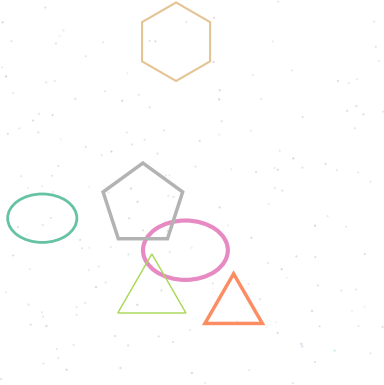[{"shape": "oval", "thickness": 2, "radius": 0.45, "center": [0.11, 0.433]}, {"shape": "triangle", "thickness": 2.5, "radius": 0.43, "center": [0.607, 0.203]}, {"shape": "oval", "thickness": 3, "radius": 0.55, "center": [0.482, 0.35]}, {"shape": "triangle", "thickness": 1, "radius": 0.51, "center": [0.394, 0.238]}, {"shape": "hexagon", "thickness": 1.5, "radius": 0.51, "center": [0.457, 0.892]}, {"shape": "pentagon", "thickness": 2.5, "radius": 0.54, "center": [0.371, 0.468]}]